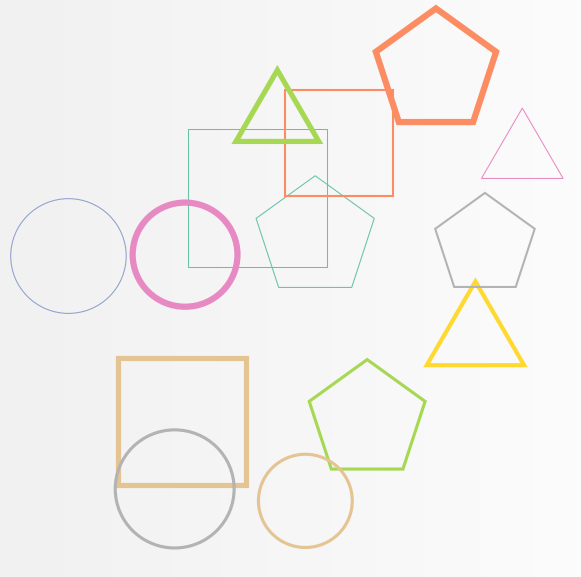[{"shape": "square", "thickness": 0.5, "radius": 0.6, "center": [0.443, 0.656]}, {"shape": "pentagon", "thickness": 0.5, "radius": 0.53, "center": [0.542, 0.588]}, {"shape": "square", "thickness": 1, "radius": 0.46, "center": [0.583, 0.751]}, {"shape": "pentagon", "thickness": 3, "radius": 0.54, "center": [0.75, 0.876]}, {"shape": "circle", "thickness": 0.5, "radius": 0.5, "center": [0.118, 0.556]}, {"shape": "triangle", "thickness": 0.5, "radius": 0.41, "center": [0.899, 0.731]}, {"shape": "circle", "thickness": 3, "radius": 0.45, "center": [0.318, 0.558]}, {"shape": "pentagon", "thickness": 1.5, "radius": 0.52, "center": [0.632, 0.272]}, {"shape": "triangle", "thickness": 2.5, "radius": 0.41, "center": [0.477, 0.795]}, {"shape": "triangle", "thickness": 2, "radius": 0.48, "center": [0.818, 0.415]}, {"shape": "square", "thickness": 2.5, "radius": 0.55, "center": [0.313, 0.27]}, {"shape": "circle", "thickness": 1.5, "radius": 0.4, "center": [0.525, 0.132]}, {"shape": "pentagon", "thickness": 1, "radius": 0.45, "center": [0.834, 0.575]}, {"shape": "circle", "thickness": 1.5, "radius": 0.51, "center": [0.301, 0.153]}]